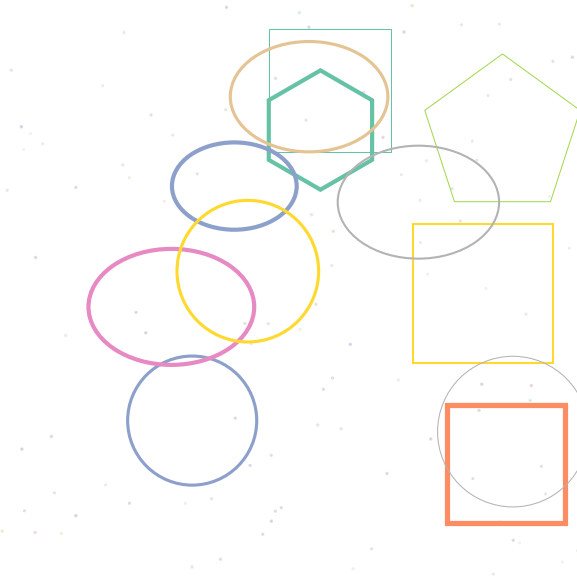[{"shape": "square", "thickness": 0.5, "radius": 0.53, "center": [0.572, 0.843]}, {"shape": "hexagon", "thickness": 2, "radius": 0.52, "center": [0.555, 0.774]}, {"shape": "square", "thickness": 2.5, "radius": 0.51, "center": [0.876, 0.195]}, {"shape": "oval", "thickness": 2, "radius": 0.54, "center": [0.406, 0.677]}, {"shape": "circle", "thickness": 1.5, "radius": 0.56, "center": [0.333, 0.271]}, {"shape": "oval", "thickness": 2, "radius": 0.72, "center": [0.297, 0.468]}, {"shape": "pentagon", "thickness": 0.5, "radius": 0.71, "center": [0.87, 0.764]}, {"shape": "square", "thickness": 1, "radius": 0.61, "center": [0.836, 0.491]}, {"shape": "circle", "thickness": 1.5, "radius": 0.61, "center": [0.429, 0.53]}, {"shape": "oval", "thickness": 1.5, "radius": 0.68, "center": [0.535, 0.832]}, {"shape": "oval", "thickness": 1, "radius": 0.7, "center": [0.725, 0.649]}, {"shape": "circle", "thickness": 0.5, "radius": 0.65, "center": [0.888, 0.252]}]